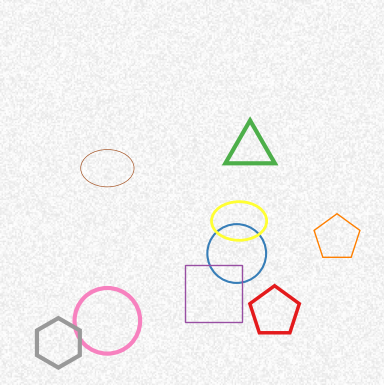[{"shape": "pentagon", "thickness": 2.5, "radius": 0.34, "center": [0.713, 0.19]}, {"shape": "circle", "thickness": 1.5, "radius": 0.38, "center": [0.615, 0.341]}, {"shape": "triangle", "thickness": 3, "radius": 0.37, "center": [0.65, 0.613]}, {"shape": "square", "thickness": 1, "radius": 0.37, "center": [0.555, 0.238]}, {"shape": "pentagon", "thickness": 1, "radius": 0.31, "center": [0.875, 0.382]}, {"shape": "oval", "thickness": 2, "radius": 0.36, "center": [0.621, 0.426]}, {"shape": "oval", "thickness": 0.5, "radius": 0.35, "center": [0.279, 0.563]}, {"shape": "circle", "thickness": 3, "radius": 0.43, "center": [0.279, 0.167]}, {"shape": "hexagon", "thickness": 3, "radius": 0.32, "center": [0.152, 0.11]}]